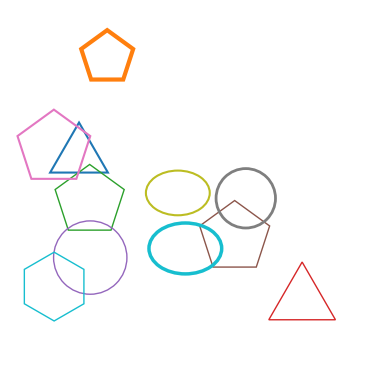[{"shape": "triangle", "thickness": 1.5, "radius": 0.43, "center": [0.205, 0.595]}, {"shape": "pentagon", "thickness": 3, "radius": 0.35, "center": [0.278, 0.851]}, {"shape": "pentagon", "thickness": 1, "radius": 0.47, "center": [0.233, 0.479]}, {"shape": "triangle", "thickness": 1, "radius": 0.5, "center": [0.785, 0.219]}, {"shape": "circle", "thickness": 1, "radius": 0.48, "center": [0.234, 0.331]}, {"shape": "pentagon", "thickness": 1, "radius": 0.48, "center": [0.61, 0.384]}, {"shape": "pentagon", "thickness": 1.5, "radius": 0.5, "center": [0.14, 0.616]}, {"shape": "circle", "thickness": 2, "radius": 0.39, "center": [0.638, 0.485]}, {"shape": "oval", "thickness": 1.5, "radius": 0.41, "center": [0.462, 0.499]}, {"shape": "hexagon", "thickness": 1, "radius": 0.45, "center": [0.141, 0.256]}, {"shape": "oval", "thickness": 2.5, "radius": 0.47, "center": [0.481, 0.355]}]